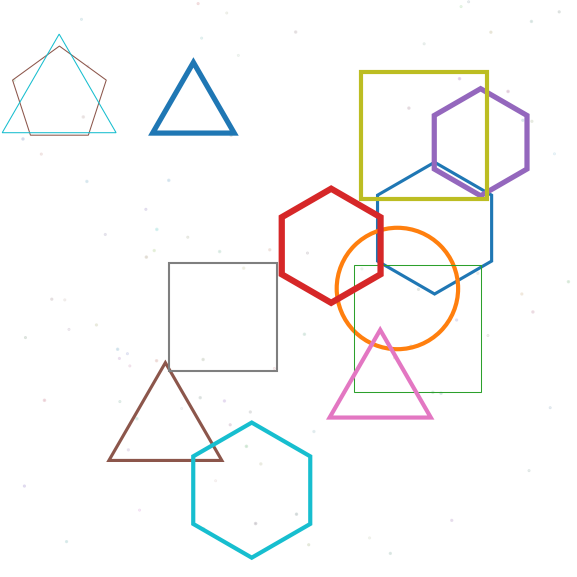[{"shape": "hexagon", "thickness": 1.5, "radius": 0.57, "center": [0.753, 0.604]}, {"shape": "triangle", "thickness": 2.5, "radius": 0.41, "center": [0.335, 0.809]}, {"shape": "circle", "thickness": 2, "radius": 0.53, "center": [0.688, 0.5]}, {"shape": "square", "thickness": 0.5, "radius": 0.55, "center": [0.723, 0.431]}, {"shape": "hexagon", "thickness": 3, "radius": 0.49, "center": [0.573, 0.574]}, {"shape": "hexagon", "thickness": 2.5, "radius": 0.46, "center": [0.832, 0.753]}, {"shape": "triangle", "thickness": 1.5, "radius": 0.56, "center": [0.286, 0.258]}, {"shape": "pentagon", "thickness": 0.5, "radius": 0.43, "center": [0.103, 0.834]}, {"shape": "triangle", "thickness": 2, "radius": 0.51, "center": [0.658, 0.327]}, {"shape": "square", "thickness": 1, "radius": 0.47, "center": [0.386, 0.45]}, {"shape": "square", "thickness": 2, "radius": 0.55, "center": [0.734, 0.764]}, {"shape": "triangle", "thickness": 0.5, "radius": 0.57, "center": [0.102, 0.826]}, {"shape": "hexagon", "thickness": 2, "radius": 0.58, "center": [0.436, 0.15]}]